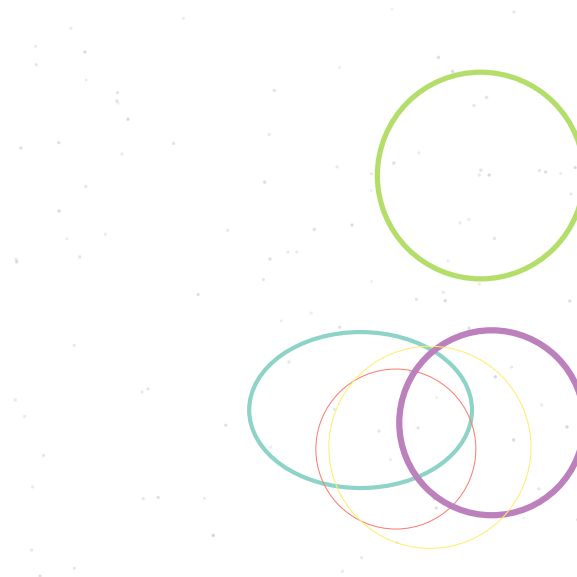[{"shape": "oval", "thickness": 2, "radius": 0.96, "center": [0.624, 0.289]}, {"shape": "circle", "thickness": 0.5, "radius": 0.69, "center": [0.685, 0.222]}, {"shape": "circle", "thickness": 2.5, "radius": 0.89, "center": [0.832, 0.695]}, {"shape": "circle", "thickness": 3, "radius": 0.8, "center": [0.851, 0.267]}, {"shape": "circle", "thickness": 0.5, "radius": 0.88, "center": [0.744, 0.225]}]